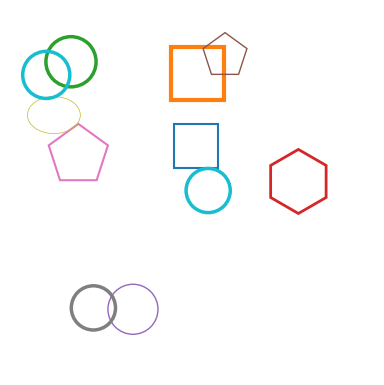[{"shape": "square", "thickness": 1.5, "radius": 0.29, "center": [0.508, 0.621]}, {"shape": "square", "thickness": 3, "radius": 0.35, "center": [0.514, 0.81]}, {"shape": "circle", "thickness": 2.5, "radius": 0.33, "center": [0.184, 0.84]}, {"shape": "hexagon", "thickness": 2, "radius": 0.42, "center": [0.775, 0.529]}, {"shape": "circle", "thickness": 1, "radius": 0.32, "center": [0.345, 0.197]}, {"shape": "pentagon", "thickness": 1, "radius": 0.3, "center": [0.584, 0.855]}, {"shape": "pentagon", "thickness": 1.5, "radius": 0.4, "center": [0.203, 0.597]}, {"shape": "circle", "thickness": 2.5, "radius": 0.29, "center": [0.243, 0.2]}, {"shape": "oval", "thickness": 0.5, "radius": 0.34, "center": [0.14, 0.701]}, {"shape": "circle", "thickness": 2.5, "radius": 0.31, "center": [0.12, 0.805]}, {"shape": "circle", "thickness": 2.5, "radius": 0.29, "center": [0.541, 0.505]}]